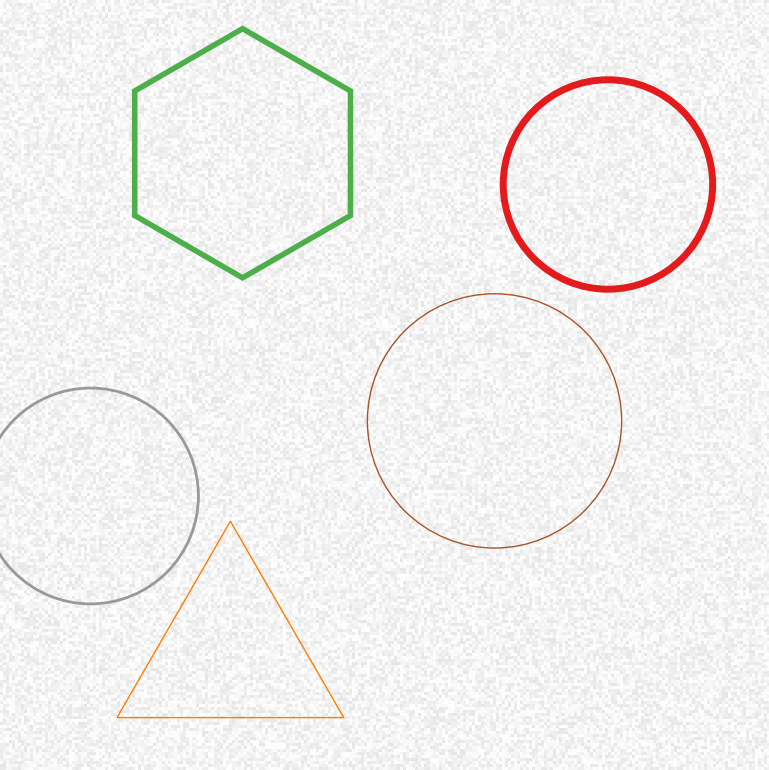[{"shape": "circle", "thickness": 2.5, "radius": 0.68, "center": [0.79, 0.76]}, {"shape": "hexagon", "thickness": 2, "radius": 0.81, "center": [0.315, 0.801]}, {"shape": "triangle", "thickness": 0.5, "radius": 0.85, "center": [0.299, 0.153]}, {"shape": "circle", "thickness": 0.5, "radius": 0.83, "center": [0.642, 0.453]}, {"shape": "circle", "thickness": 1, "radius": 0.7, "center": [0.118, 0.356]}]